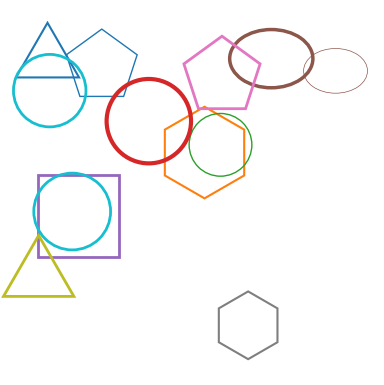[{"shape": "pentagon", "thickness": 1, "radius": 0.48, "center": [0.264, 0.828]}, {"shape": "triangle", "thickness": 1.5, "radius": 0.47, "center": [0.123, 0.846]}, {"shape": "hexagon", "thickness": 1.5, "radius": 0.6, "center": [0.531, 0.604]}, {"shape": "circle", "thickness": 1, "radius": 0.41, "center": [0.573, 0.624]}, {"shape": "circle", "thickness": 3, "radius": 0.55, "center": [0.387, 0.685]}, {"shape": "square", "thickness": 2, "radius": 0.53, "center": [0.204, 0.44]}, {"shape": "oval", "thickness": 0.5, "radius": 0.41, "center": [0.872, 0.816]}, {"shape": "oval", "thickness": 2.5, "radius": 0.54, "center": [0.705, 0.848]}, {"shape": "pentagon", "thickness": 2, "radius": 0.52, "center": [0.577, 0.802]}, {"shape": "hexagon", "thickness": 1.5, "radius": 0.44, "center": [0.645, 0.155]}, {"shape": "triangle", "thickness": 2, "radius": 0.53, "center": [0.1, 0.283]}, {"shape": "circle", "thickness": 2, "radius": 0.47, "center": [0.129, 0.765]}, {"shape": "circle", "thickness": 2, "radius": 0.5, "center": [0.188, 0.451]}]